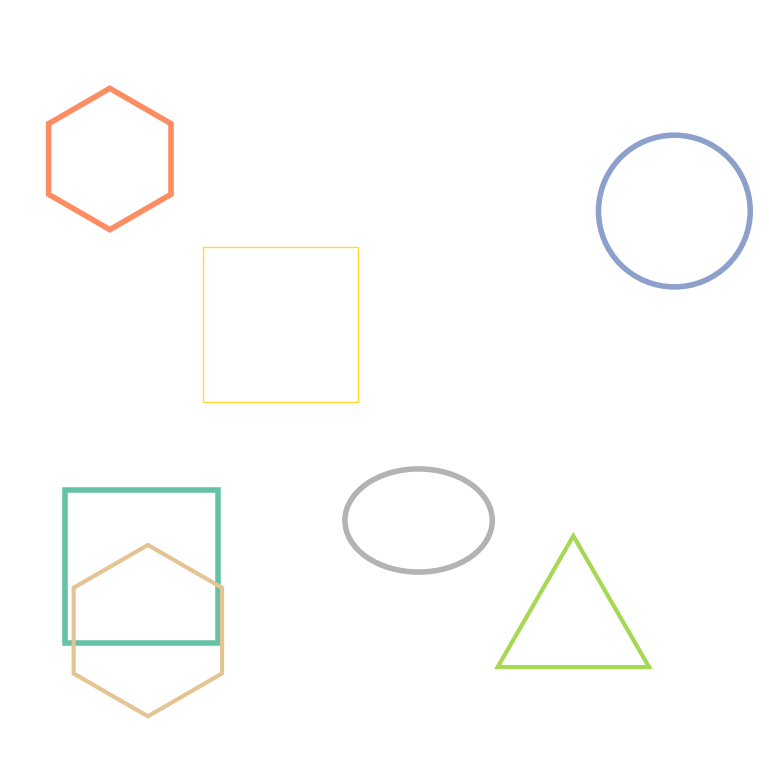[{"shape": "square", "thickness": 2, "radius": 0.49, "center": [0.184, 0.264]}, {"shape": "hexagon", "thickness": 2, "radius": 0.46, "center": [0.143, 0.794]}, {"shape": "circle", "thickness": 2, "radius": 0.49, "center": [0.876, 0.726]}, {"shape": "triangle", "thickness": 1.5, "radius": 0.57, "center": [0.745, 0.19]}, {"shape": "square", "thickness": 0.5, "radius": 0.5, "center": [0.364, 0.579]}, {"shape": "hexagon", "thickness": 1.5, "radius": 0.56, "center": [0.192, 0.181]}, {"shape": "oval", "thickness": 2, "radius": 0.48, "center": [0.544, 0.324]}]